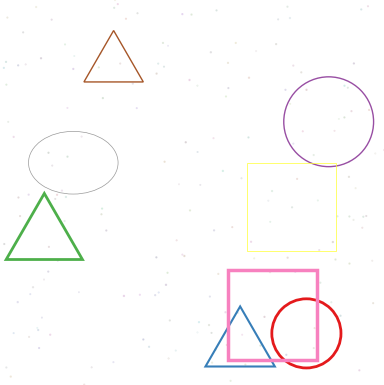[{"shape": "circle", "thickness": 2, "radius": 0.45, "center": [0.796, 0.134]}, {"shape": "triangle", "thickness": 1.5, "radius": 0.52, "center": [0.624, 0.1]}, {"shape": "triangle", "thickness": 2, "radius": 0.57, "center": [0.115, 0.383]}, {"shape": "circle", "thickness": 1, "radius": 0.58, "center": [0.854, 0.684]}, {"shape": "square", "thickness": 0.5, "radius": 0.57, "center": [0.757, 0.462]}, {"shape": "triangle", "thickness": 1, "radius": 0.45, "center": [0.295, 0.832]}, {"shape": "square", "thickness": 2.5, "radius": 0.58, "center": [0.708, 0.182]}, {"shape": "oval", "thickness": 0.5, "radius": 0.58, "center": [0.19, 0.577]}]